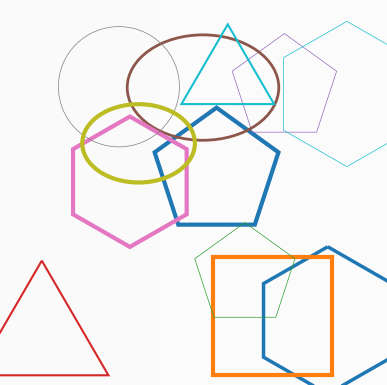[{"shape": "hexagon", "thickness": 2.5, "radius": 0.96, "center": [0.846, 0.168]}, {"shape": "pentagon", "thickness": 3, "radius": 0.84, "center": [0.559, 0.552]}, {"shape": "square", "thickness": 3, "radius": 0.77, "center": [0.703, 0.179]}, {"shape": "pentagon", "thickness": 0.5, "radius": 0.68, "center": [0.632, 0.286]}, {"shape": "triangle", "thickness": 1.5, "radius": 0.99, "center": [0.108, 0.124]}, {"shape": "pentagon", "thickness": 0.5, "radius": 0.71, "center": [0.734, 0.771]}, {"shape": "oval", "thickness": 2, "radius": 0.98, "center": [0.524, 0.773]}, {"shape": "hexagon", "thickness": 3, "radius": 0.85, "center": [0.335, 0.528]}, {"shape": "circle", "thickness": 0.5, "radius": 0.78, "center": [0.307, 0.775]}, {"shape": "oval", "thickness": 3, "radius": 0.73, "center": [0.358, 0.628]}, {"shape": "hexagon", "thickness": 0.5, "radius": 0.94, "center": [0.895, 0.756]}, {"shape": "triangle", "thickness": 1.5, "radius": 0.69, "center": [0.588, 0.799]}]